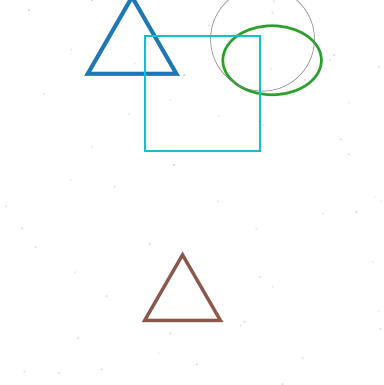[{"shape": "triangle", "thickness": 3, "radius": 0.66, "center": [0.343, 0.875]}, {"shape": "oval", "thickness": 2, "radius": 0.64, "center": [0.707, 0.843]}, {"shape": "triangle", "thickness": 2.5, "radius": 0.57, "center": [0.474, 0.225]}, {"shape": "circle", "thickness": 0.5, "radius": 0.67, "center": [0.682, 0.898]}, {"shape": "square", "thickness": 1.5, "radius": 0.75, "center": [0.526, 0.757]}]